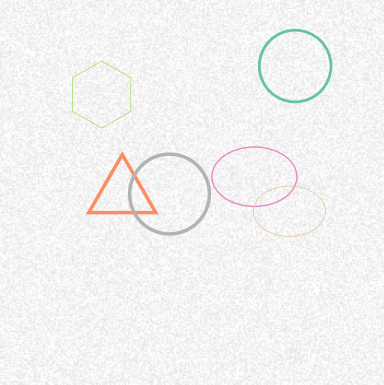[{"shape": "circle", "thickness": 2, "radius": 0.47, "center": [0.767, 0.828]}, {"shape": "triangle", "thickness": 2.5, "radius": 0.5, "center": [0.318, 0.498]}, {"shape": "oval", "thickness": 1, "radius": 0.55, "center": [0.661, 0.541]}, {"shape": "hexagon", "thickness": 0.5, "radius": 0.44, "center": [0.264, 0.754]}, {"shape": "oval", "thickness": 0.5, "radius": 0.47, "center": [0.752, 0.451]}, {"shape": "circle", "thickness": 2.5, "radius": 0.52, "center": [0.44, 0.496]}]